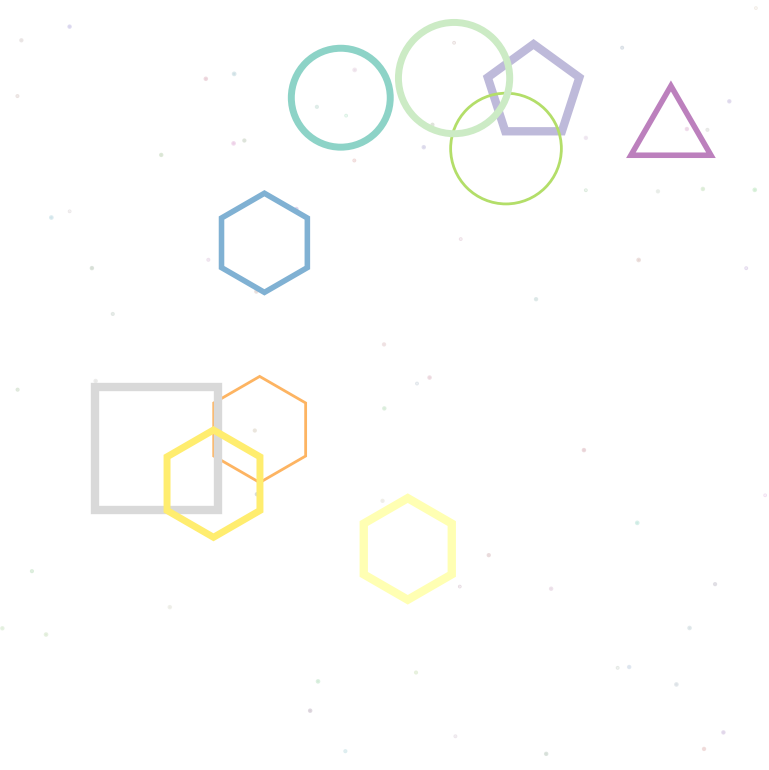[{"shape": "circle", "thickness": 2.5, "radius": 0.32, "center": [0.443, 0.873]}, {"shape": "hexagon", "thickness": 3, "radius": 0.33, "center": [0.53, 0.287]}, {"shape": "pentagon", "thickness": 3, "radius": 0.31, "center": [0.693, 0.88]}, {"shape": "hexagon", "thickness": 2, "radius": 0.32, "center": [0.343, 0.685]}, {"shape": "hexagon", "thickness": 1, "radius": 0.34, "center": [0.337, 0.442]}, {"shape": "circle", "thickness": 1, "radius": 0.36, "center": [0.657, 0.807]}, {"shape": "square", "thickness": 3, "radius": 0.4, "center": [0.203, 0.417]}, {"shape": "triangle", "thickness": 2, "radius": 0.3, "center": [0.871, 0.828]}, {"shape": "circle", "thickness": 2.5, "radius": 0.36, "center": [0.59, 0.899]}, {"shape": "hexagon", "thickness": 2.5, "radius": 0.35, "center": [0.277, 0.372]}]